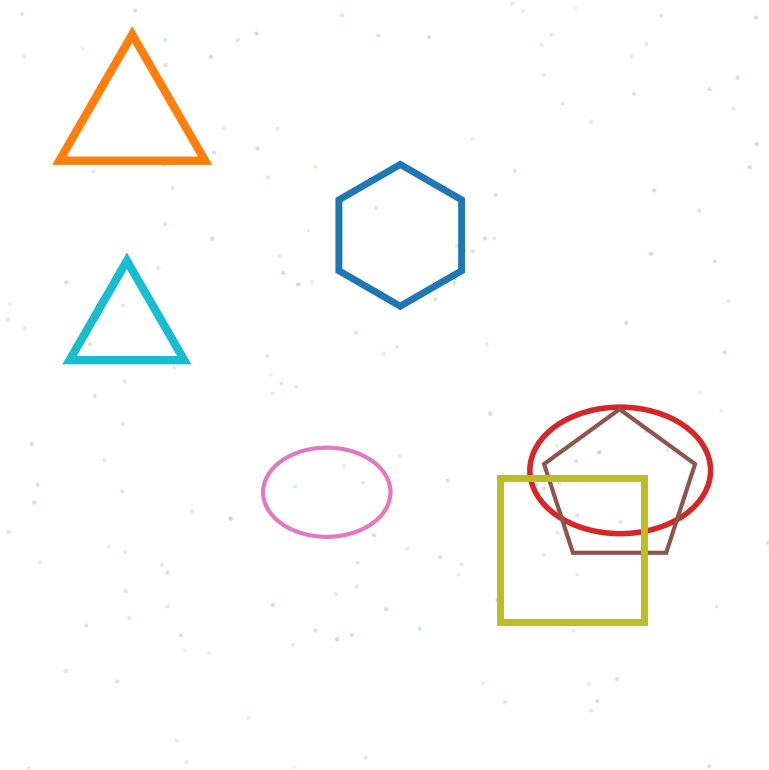[{"shape": "hexagon", "thickness": 2.5, "radius": 0.46, "center": [0.52, 0.694]}, {"shape": "triangle", "thickness": 3, "radius": 0.55, "center": [0.172, 0.846]}, {"shape": "oval", "thickness": 2, "radius": 0.59, "center": [0.805, 0.389]}, {"shape": "pentagon", "thickness": 1.5, "radius": 0.52, "center": [0.805, 0.366]}, {"shape": "oval", "thickness": 1.5, "radius": 0.41, "center": [0.424, 0.361]}, {"shape": "square", "thickness": 2.5, "radius": 0.47, "center": [0.743, 0.286]}, {"shape": "triangle", "thickness": 3, "radius": 0.43, "center": [0.165, 0.575]}]